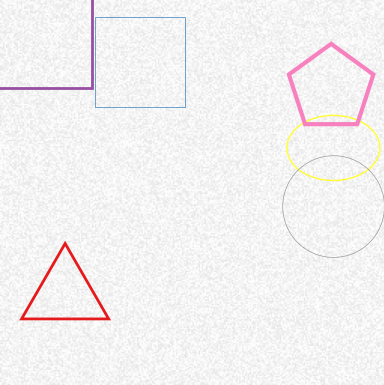[{"shape": "triangle", "thickness": 2, "radius": 0.65, "center": [0.169, 0.237]}, {"shape": "square", "thickness": 0.5, "radius": 0.59, "center": [0.364, 0.839]}, {"shape": "square", "thickness": 2, "radius": 0.61, "center": [0.115, 0.896]}, {"shape": "oval", "thickness": 1, "radius": 0.6, "center": [0.866, 0.616]}, {"shape": "pentagon", "thickness": 3, "radius": 0.58, "center": [0.86, 0.771]}, {"shape": "circle", "thickness": 0.5, "radius": 0.66, "center": [0.866, 0.463]}]